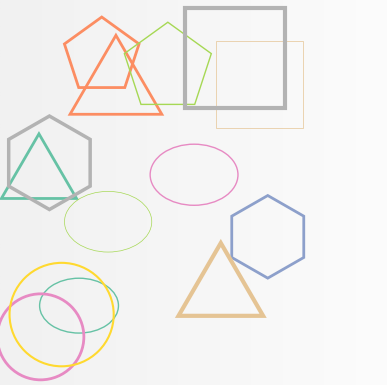[{"shape": "oval", "thickness": 1, "radius": 0.51, "center": [0.204, 0.206]}, {"shape": "triangle", "thickness": 2, "radius": 0.56, "center": [0.101, 0.54]}, {"shape": "pentagon", "thickness": 2, "radius": 0.51, "center": [0.263, 0.854]}, {"shape": "triangle", "thickness": 2, "radius": 0.68, "center": [0.299, 0.772]}, {"shape": "hexagon", "thickness": 2, "radius": 0.54, "center": [0.691, 0.385]}, {"shape": "circle", "thickness": 2, "radius": 0.56, "center": [0.105, 0.125]}, {"shape": "oval", "thickness": 1, "radius": 0.57, "center": [0.501, 0.546]}, {"shape": "oval", "thickness": 0.5, "radius": 0.56, "center": [0.279, 0.424]}, {"shape": "pentagon", "thickness": 1, "radius": 0.59, "center": [0.433, 0.824]}, {"shape": "circle", "thickness": 1.5, "radius": 0.67, "center": [0.159, 0.183]}, {"shape": "triangle", "thickness": 3, "radius": 0.63, "center": [0.57, 0.243]}, {"shape": "square", "thickness": 0.5, "radius": 0.56, "center": [0.67, 0.78]}, {"shape": "hexagon", "thickness": 2.5, "radius": 0.61, "center": [0.128, 0.577]}, {"shape": "square", "thickness": 3, "radius": 0.65, "center": [0.607, 0.85]}]